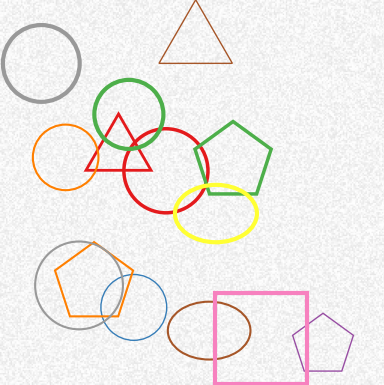[{"shape": "circle", "thickness": 2.5, "radius": 0.55, "center": [0.431, 0.556]}, {"shape": "triangle", "thickness": 2, "radius": 0.49, "center": [0.308, 0.606]}, {"shape": "circle", "thickness": 1, "radius": 0.43, "center": [0.348, 0.202]}, {"shape": "pentagon", "thickness": 2.5, "radius": 0.52, "center": [0.605, 0.58]}, {"shape": "circle", "thickness": 3, "radius": 0.45, "center": [0.335, 0.703]}, {"shape": "pentagon", "thickness": 1, "radius": 0.41, "center": [0.839, 0.103]}, {"shape": "pentagon", "thickness": 1.5, "radius": 0.53, "center": [0.244, 0.265]}, {"shape": "circle", "thickness": 1.5, "radius": 0.43, "center": [0.171, 0.591]}, {"shape": "oval", "thickness": 3, "radius": 0.53, "center": [0.561, 0.445]}, {"shape": "triangle", "thickness": 1, "radius": 0.55, "center": [0.508, 0.89]}, {"shape": "oval", "thickness": 1.5, "radius": 0.54, "center": [0.543, 0.141]}, {"shape": "square", "thickness": 3, "radius": 0.6, "center": [0.677, 0.121]}, {"shape": "circle", "thickness": 3, "radius": 0.5, "center": [0.107, 0.835]}, {"shape": "circle", "thickness": 1.5, "radius": 0.57, "center": [0.205, 0.259]}]